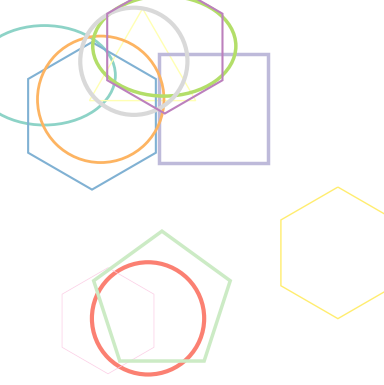[{"shape": "oval", "thickness": 2, "radius": 0.92, "center": [0.115, 0.804]}, {"shape": "triangle", "thickness": 1, "radius": 0.8, "center": [0.37, 0.818]}, {"shape": "square", "thickness": 2.5, "radius": 0.71, "center": [0.554, 0.717]}, {"shape": "circle", "thickness": 3, "radius": 0.73, "center": [0.385, 0.173]}, {"shape": "hexagon", "thickness": 1.5, "radius": 0.96, "center": [0.239, 0.699]}, {"shape": "circle", "thickness": 2, "radius": 0.82, "center": [0.262, 0.742]}, {"shape": "oval", "thickness": 2.5, "radius": 0.93, "center": [0.427, 0.881]}, {"shape": "hexagon", "thickness": 0.5, "radius": 0.69, "center": [0.281, 0.167]}, {"shape": "circle", "thickness": 3, "radius": 0.7, "center": [0.348, 0.841]}, {"shape": "hexagon", "thickness": 1.5, "radius": 0.86, "center": [0.428, 0.878]}, {"shape": "pentagon", "thickness": 2.5, "radius": 0.93, "center": [0.421, 0.213]}, {"shape": "hexagon", "thickness": 1, "radius": 0.85, "center": [0.878, 0.343]}]